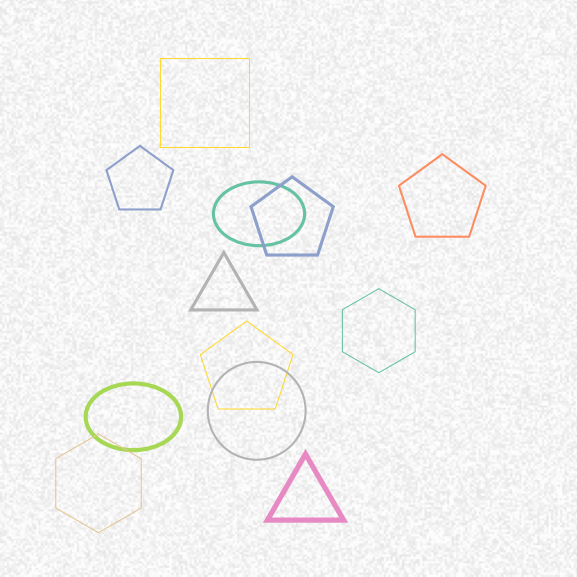[{"shape": "hexagon", "thickness": 0.5, "radius": 0.36, "center": [0.656, 0.426]}, {"shape": "oval", "thickness": 1.5, "radius": 0.39, "center": [0.449, 0.629]}, {"shape": "pentagon", "thickness": 1, "radius": 0.39, "center": [0.766, 0.653]}, {"shape": "pentagon", "thickness": 1.5, "radius": 0.37, "center": [0.506, 0.618]}, {"shape": "pentagon", "thickness": 1, "radius": 0.3, "center": [0.242, 0.686]}, {"shape": "triangle", "thickness": 2.5, "radius": 0.38, "center": [0.529, 0.137]}, {"shape": "oval", "thickness": 2, "radius": 0.41, "center": [0.231, 0.277]}, {"shape": "square", "thickness": 0.5, "radius": 0.39, "center": [0.354, 0.822]}, {"shape": "pentagon", "thickness": 0.5, "radius": 0.42, "center": [0.427, 0.359]}, {"shape": "hexagon", "thickness": 0.5, "radius": 0.43, "center": [0.171, 0.162]}, {"shape": "triangle", "thickness": 1.5, "radius": 0.33, "center": [0.388, 0.496]}, {"shape": "circle", "thickness": 1, "radius": 0.42, "center": [0.445, 0.288]}]